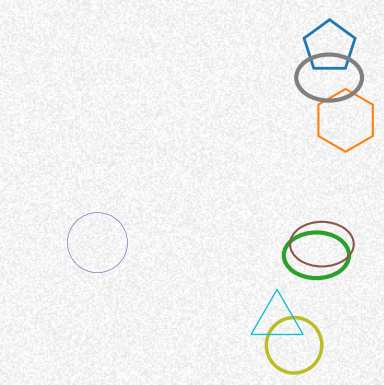[{"shape": "pentagon", "thickness": 2, "radius": 0.35, "center": [0.856, 0.879]}, {"shape": "hexagon", "thickness": 1.5, "radius": 0.41, "center": [0.898, 0.687]}, {"shape": "oval", "thickness": 3, "radius": 0.42, "center": [0.822, 0.337]}, {"shape": "circle", "thickness": 0.5, "radius": 0.39, "center": [0.253, 0.37]}, {"shape": "oval", "thickness": 1.5, "radius": 0.41, "center": [0.836, 0.366]}, {"shape": "oval", "thickness": 3, "radius": 0.43, "center": [0.855, 0.799]}, {"shape": "circle", "thickness": 2.5, "radius": 0.36, "center": [0.764, 0.103]}, {"shape": "triangle", "thickness": 1, "radius": 0.39, "center": [0.72, 0.17]}]